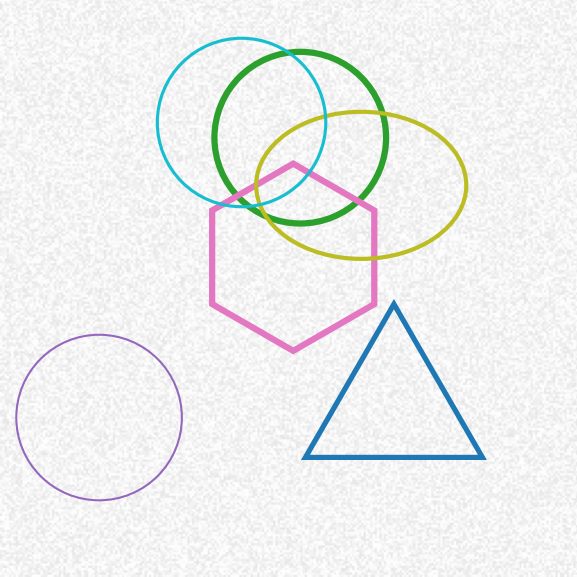[{"shape": "triangle", "thickness": 2.5, "radius": 0.88, "center": [0.682, 0.296]}, {"shape": "circle", "thickness": 3, "radius": 0.74, "center": [0.52, 0.761]}, {"shape": "circle", "thickness": 1, "radius": 0.72, "center": [0.172, 0.276]}, {"shape": "hexagon", "thickness": 3, "radius": 0.81, "center": [0.508, 0.554]}, {"shape": "oval", "thickness": 2, "radius": 0.91, "center": [0.625, 0.678]}, {"shape": "circle", "thickness": 1.5, "radius": 0.73, "center": [0.418, 0.787]}]